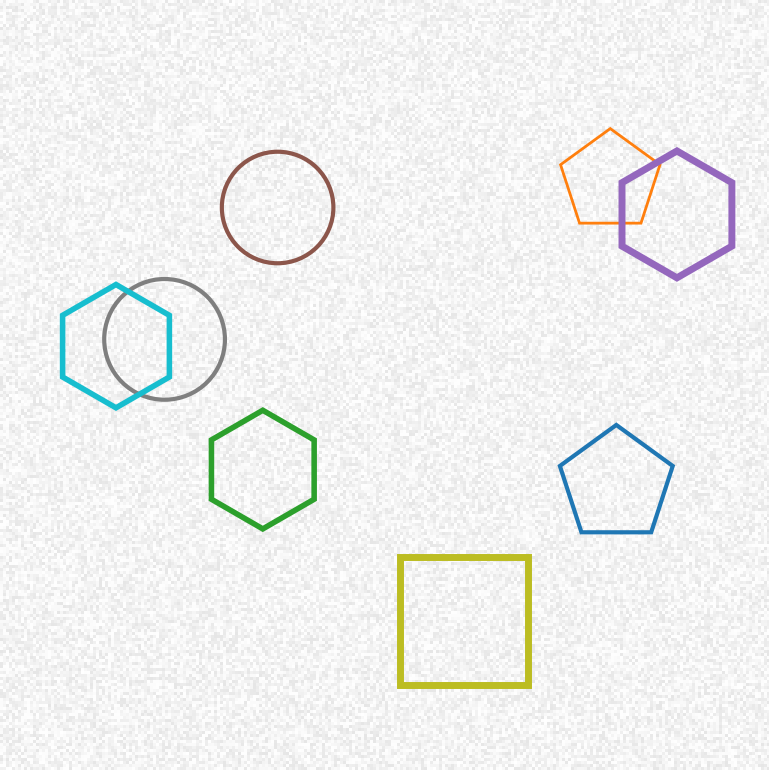[{"shape": "pentagon", "thickness": 1.5, "radius": 0.39, "center": [0.8, 0.371]}, {"shape": "pentagon", "thickness": 1, "radius": 0.34, "center": [0.793, 0.765]}, {"shape": "hexagon", "thickness": 2, "radius": 0.39, "center": [0.341, 0.39]}, {"shape": "hexagon", "thickness": 2.5, "radius": 0.41, "center": [0.879, 0.722]}, {"shape": "circle", "thickness": 1.5, "radius": 0.36, "center": [0.361, 0.731]}, {"shape": "circle", "thickness": 1.5, "radius": 0.39, "center": [0.214, 0.559]}, {"shape": "square", "thickness": 2.5, "radius": 0.42, "center": [0.602, 0.194]}, {"shape": "hexagon", "thickness": 2, "radius": 0.4, "center": [0.151, 0.55]}]